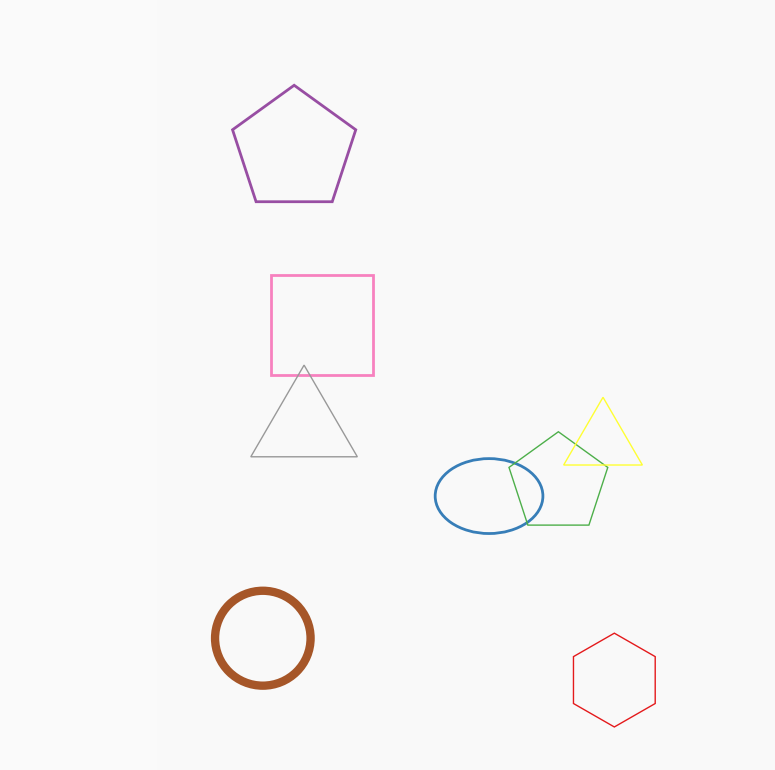[{"shape": "hexagon", "thickness": 0.5, "radius": 0.3, "center": [0.793, 0.117]}, {"shape": "oval", "thickness": 1, "radius": 0.35, "center": [0.631, 0.356]}, {"shape": "pentagon", "thickness": 0.5, "radius": 0.34, "center": [0.72, 0.372]}, {"shape": "pentagon", "thickness": 1, "radius": 0.42, "center": [0.38, 0.806]}, {"shape": "triangle", "thickness": 0.5, "radius": 0.29, "center": [0.778, 0.425]}, {"shape": "circle", "thickness": 3, "radius": 0.31, "center": [0.339, 0.171]}, {"shape": "square", "thickness": 1, "radius": 0.33, "center": [0.415, 0.578]}, {"shape": "triangle", "thickness": 0.5, "radius": 0.4, "center": [0.392, 0.446]}]